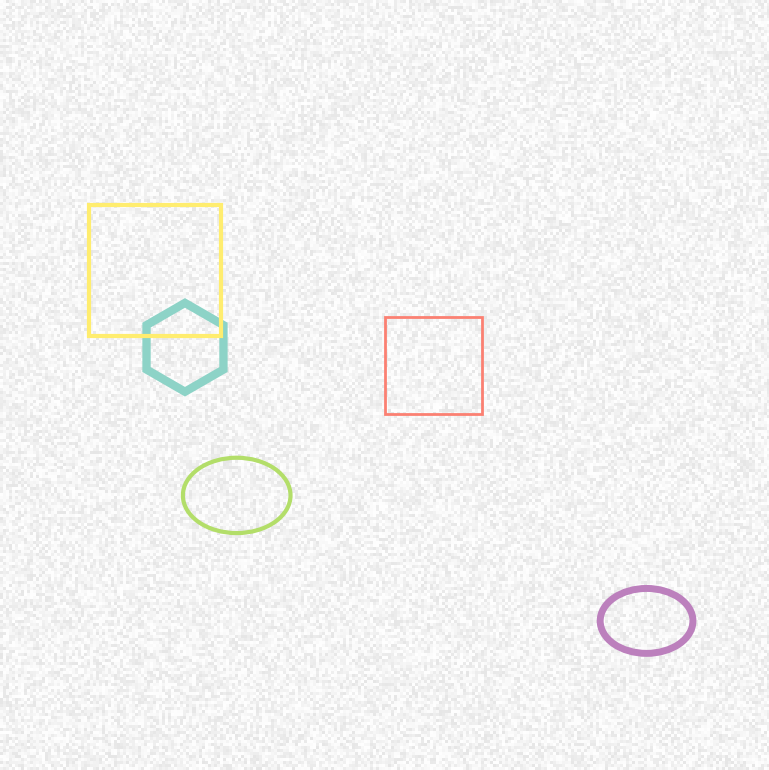[{"shape": "hexagon", "thickness": 3, "radius": 0.29, "center": [0.24, 0.549]}, {"shape": "square", "thickness": 1, "radius": 0.31, "center": [0.564, 0.526]}, {"shape": "oval", "thickness": 1.5, "radius": 0.35, "center": [0.307, 0.357]}, {"shape": "oval", "thickness": 2.5, "radius": 0.3, "center": [0.84, 0.194]}, {"shape": "square", "thickness": 1.5, "radius": 0.43, "center": [0.201, 0.649]}]